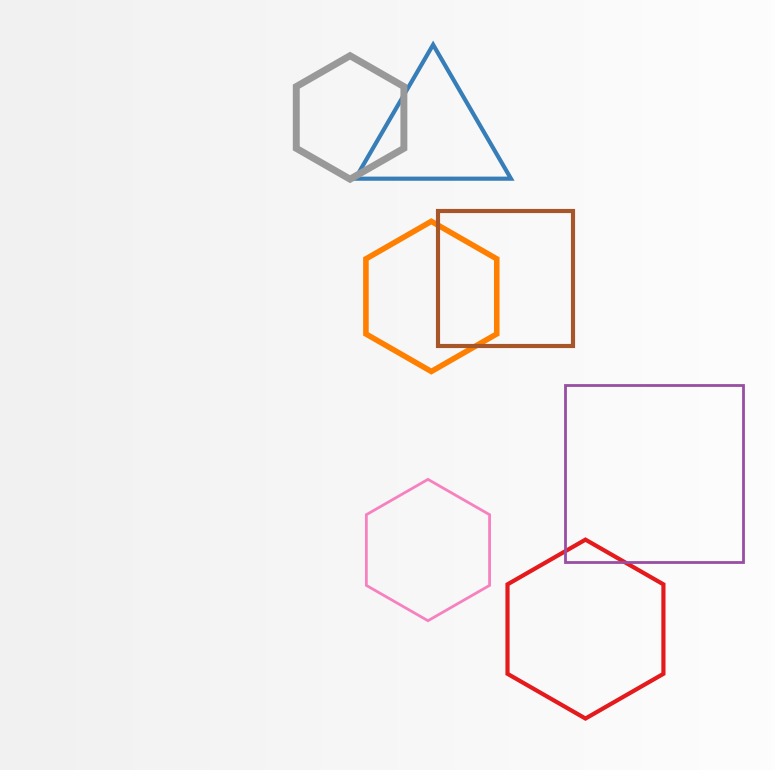[{"shape": "hexagon", "thickness": 1.5, "radius": 0.58, "center": [0.755, 0.183]}, {"shape": "triangle", "thickness": 1.5, "radius": 0.58, "center": [0.559, 0.826]}, {"shape": "square", "thickness": 1, "radius": 0.57, "center": [0.844, 0.386]}, {"shape": "hexagon", "thickness": 2, "radius": 0.49, "center": [0.557, 0.615]}, {"shape": "square", "thickness": 1.5, "radius": 0.44, "center": [0.652, 0.638]}, {"shape": "hexagon", "thickness": 1, "radius": 0.46, "center": [0.552, 0.286]}, {"shape": "hexagon", "thickness": 2.5, "radius": 0.4, "center": [0.452, 0.847]}]